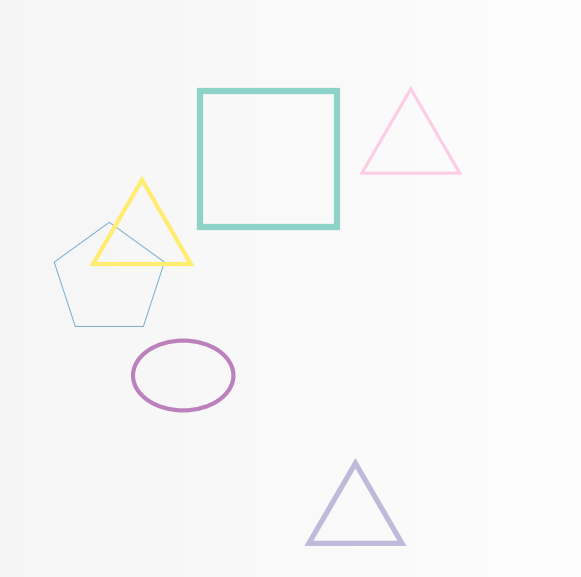[{"shape": "square", "thickness": 3, "radius": 0.59, "center": [0.462, 0.724]}, {"shape": "triangle", "thickness": 2.5, "radius": 0.46, "center": [0.611, 0.105]}, {"shape": "pentagon", "thickness": 0.5, "radius": 0.5, "center": [0.188, 0.514]}, {"shape": "triangle", "thickness": 1.5, "radius": 0.49, "center": [0.707, 0.748]}, {"shape": "oval", "thickness": 2, "radius": 0.43, "center": [0.315, 0.349]}, {"shape": "triangle", "thickness": 2, "radius": 0.49, "center": [0.244, 0.591]}]